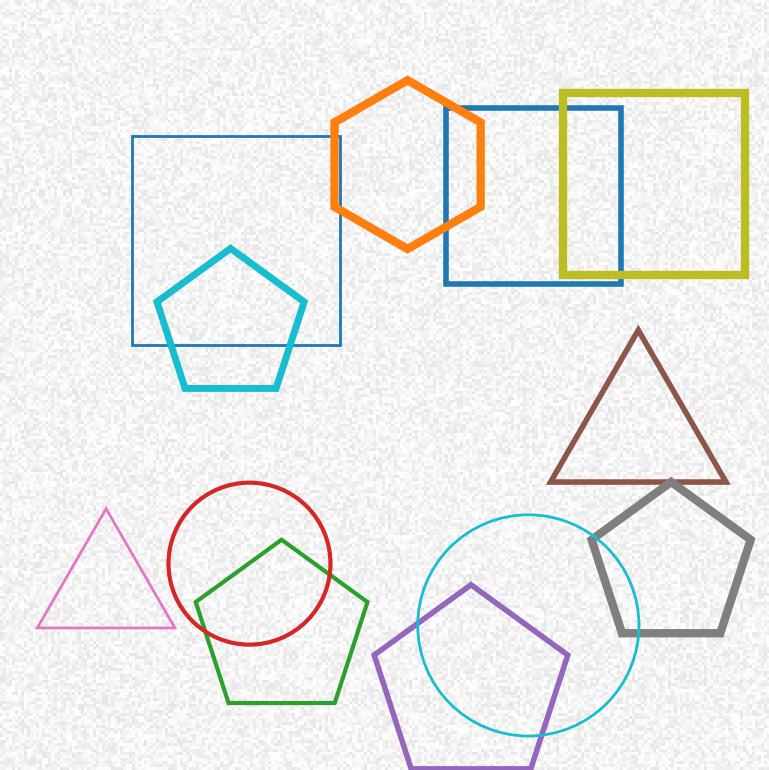[{"shape": "square", "thickness": 1, "radius": 0.68, "center": [0.306, 0.688]}, {"shape": "square", "thickness": 2, "radius": 0.57, "center": [0.693, 0.746]}, {"shape": "hexagon", "thickness": 3, "radius": 0.55, "center": [0.529, 0.786]}, {"shape": "pentagon", "thickness": 1.5, "radius": 0.59, "center": [0.366, 0.182]}, {"shape": "circle", "thickness": 1.5, "radius": 0.53, "center": [0.324, 0.268]}, {"shape": "pentagon", "thickness": 2, "radius": 0.66, "center": [0.612, 0.108]}, {"shape": "triangle", "thickness": 2, "radius": 0.66, "center": [0.829, 0.44]}, {"shape": "triangle", "thickness": 1, "radius": 0.52, "center": [0.138, 0.236]}, {"shape": "pentagon", "thickness": 3, "radius": 0.54, "center": [0.872, 0.265]}, {"shape": "square", "thickness": 3, "radius": 0.59, "center": [0.849, 0.761]}, {"shape": "circle", "thickness": 1, "radius": 0.72, "center": [0.686, 0.188]}, {"shape": "pentagon", "thickness": 2.5, "radius": 0.5, "center": [0.299, 0.577]}]